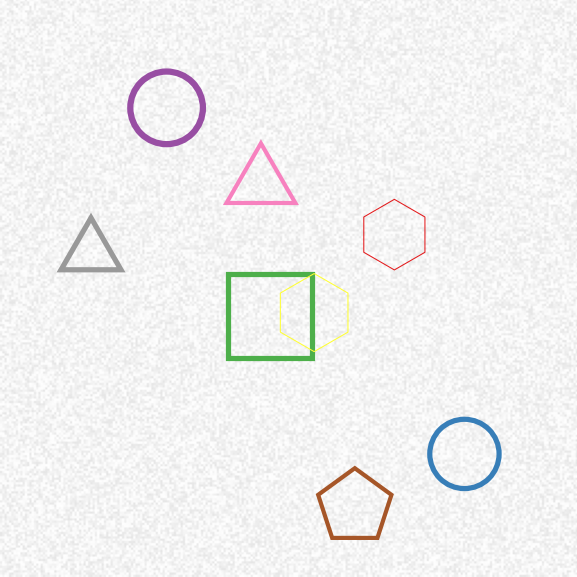[{"shape": "hexagon", "thickness": 0.5, "radius": 0.31, "center": [0.683, 0.593]}, {"shape": "circle", "thickness": 2.5, "radius": 0.3, "center": [0.804, 0.213]}, {"shape": "square", "thickness": 2.5, "radius": 0.36, "center": [0.468, 0.452]}, {"shape": "circle", "thickness": 3, "radius": 0.31, "center": [0.288, 0.812]}, {"shape": "hexagon", "thickness": 0.5, "radius": 0.34, "center": [0.544, 0.458]}, {"shape": "pentagon", "thickness": 2, "radius": 0.33, "center": [0.614, 0.122]}, {"shape": "triangle", "thickness": 2, "radius": 0.34, "center": [0.452, 0.682]}, {"shape": "triangle", "thickness": 2.5, "radius": 0.3, "center": [0.158, 0.562]}]